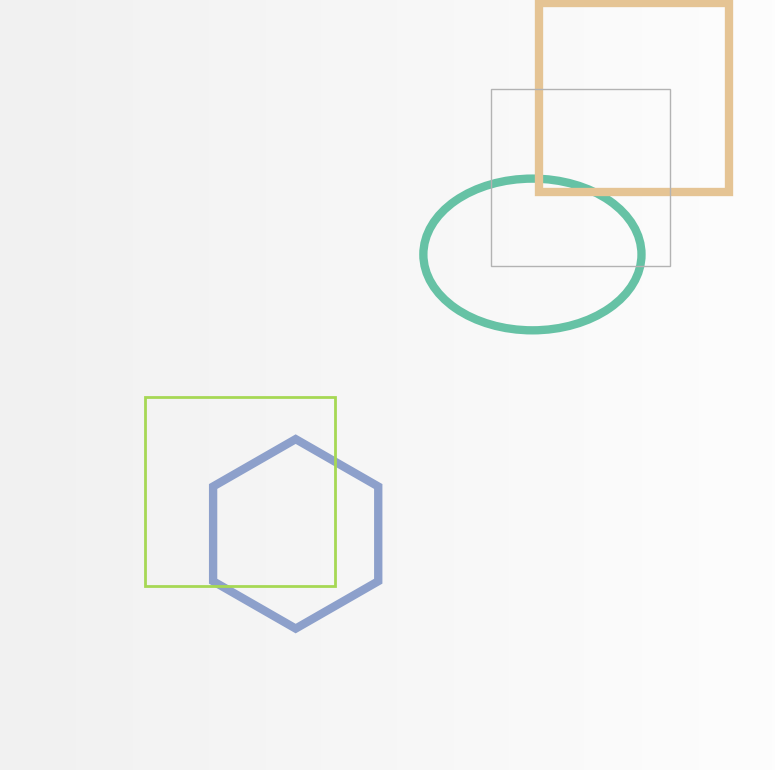[{"shape": "oval", "thickness": 3, "radius": 0.7, "center": [0.687, 0.67]}, {"shape": "hexagon", "thickness": 3, "radius": 0.62, "center": [0.382, 0.307]}, {"shape": "square", "thickness": 1, "radius": 0.61, "center": [0.309, 0.362]}, {"shape": "square", "thickness": 3, "radius": 0.61, "center": [0.818, 0.873]}, {"shape": "square", "thickness": 0.5, "radius": 0.58, "center": [0.75, 0.77]}]